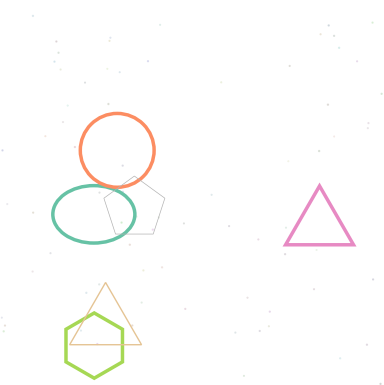[{"shape": "oval", "thickness": 2.5, "radius": 0.53, "center": [0.244, 0.443]}, {"shape": "circle", "thickness": 2.5, "radius": 0.48, "center": [0.304, 0.609]}, {"shape": "triangle", "thickness": 2.5, "radius": 0.51, "center": [0.83, 0.415]}, {"shape": "hexagon", "thickness": 2.5, "radius": 0.42, "center": [0.245, 0.102]}, {"shape": "triangle", "thickness": 1, "radius": 0.54, "center": [0.274, 0.159]}, {"shape": "pentagon", "thickness": 0.5, "radius": 0.42, "center": [0.349, 0.459]}]